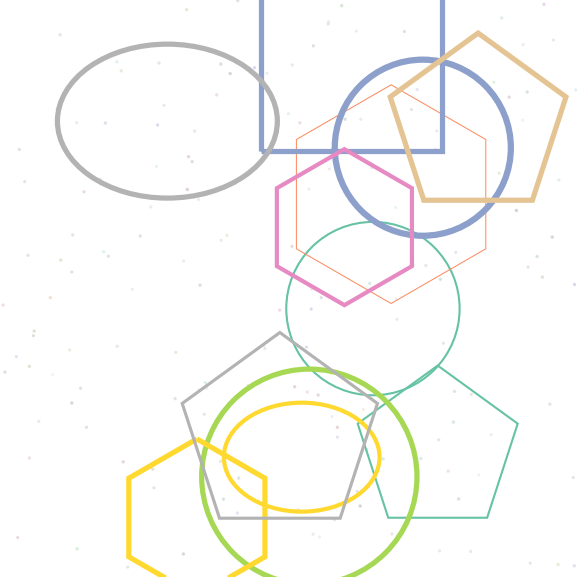[{"shape": "pentagon", "thickness": 1, "radius": 0.73, "center": [0.758, 0.22]}, {"shape": "circle", "thickness": 1, "radius": 0.75, "center": [0.646, 0.465]}, {"shape": "hexagon", "thickness": 0.5, "radius": 0.95, "center": [0.677, 0.663]}, {"shape": "circle", "thickness": 3, "radius": 0.76, "center": [0.732, 0.743]}, {"shape": "square", "thickness": 2.5, "radius": 0.79, "center": [0.609, 0.895]}, {"shape": "hexagon", "thickness": 2, "radius": 0.68, "center": [0.596, 0.606]}, {"shape": "circle", "thickness": 2.5, "radius": 0.93, "center": [0.536, 0.174]}, {"shape": "hexagon", "thickness": 2.5, "radius": 0.68, "center": [0.341, 0.103]}, {"shape": "oval", "thickness": 2, "radius": 0.67, "center": [0.522, 0.208]}, {"shape": "pentagon", "thickness": 2.5, "radius": 0.8, "center": [0.828, 0.782]}, {"shape": "oval", "thickness": 2.5, "radius": 0.95, "center": [0.29, 0.789]}, {"shape": "pentagon", "thickness": 1.5, "radius": 0.89, "center": [0.485, 0.246]}]